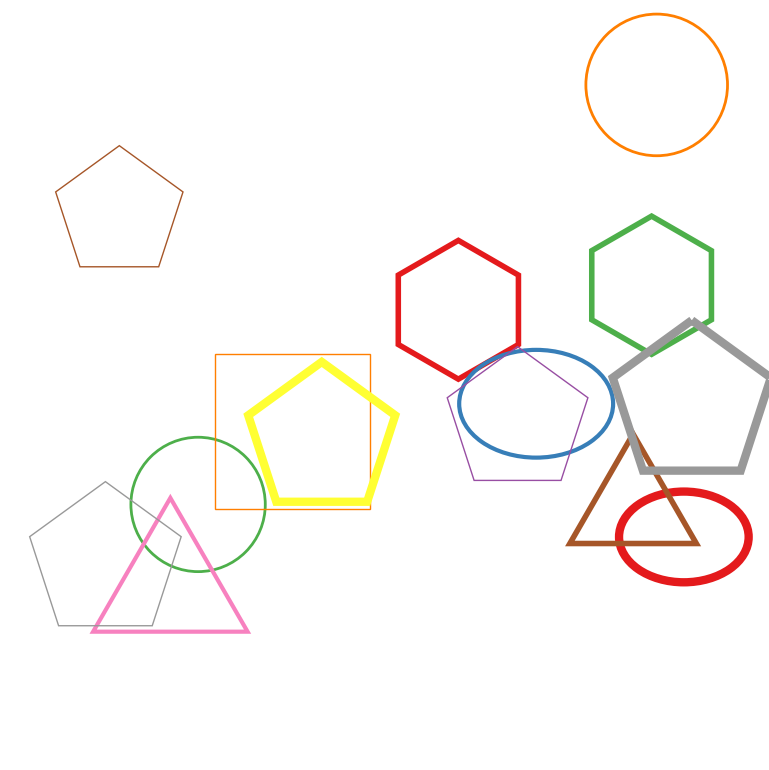[{"shape": "hexagon", "thickness": 2, "radius": 0.45, "center": [0.595, 0.598]}, {"shape": "oval", "thickness": 3, "radius": 0.42, "center": [0.888, 0.303]}, {"shape": "oval", "thickness": 1.5, "radius": 0.5, "center": [0.696, 0.476]}, {"shape": "circle", "thickness": 1, "radius": 0.44, "center": [0.257, 0.345]}, {"shape": "hexagon", "thickness": 2, "radius": 0.45, "center": [0.846, 0.63]}, {"shape": "pentagon", "thickness": 0.5, "radius": 0.48, "center": [0.672, 0.454]}, {"shape": "circle", "thickness": 1, "radius": 0.46, "center": [0.853, 0.89]}, {"shape": "square", "thickness": 0.5, "radius": 0.5, "center": [0.38, 0.44]}, {"shape": "pentagon", "thickness": 3, "radius": 0.5, "center": [0.418, 0.43]}, {"shape": "pentagon", "thickness": 0.5, "radius": 0.43, "center": [0.155, 0.724]}, {"shape": "triangle", "thickness": 2, "radius": 0.47, "center": [0.822, 0.342]}, {"shape": "triangle", "thickness": 1.5, "radius": 0.58, "center": [0.221, 0.238]}, {"shape": "pentagon", "thickness": 3, "radius": 0.54, "center": [0.898, 0.476]}, {"shape": "pentagon", "thickness": 0.5, "radius": 0.52, "center": [0.137, 0.271]}]